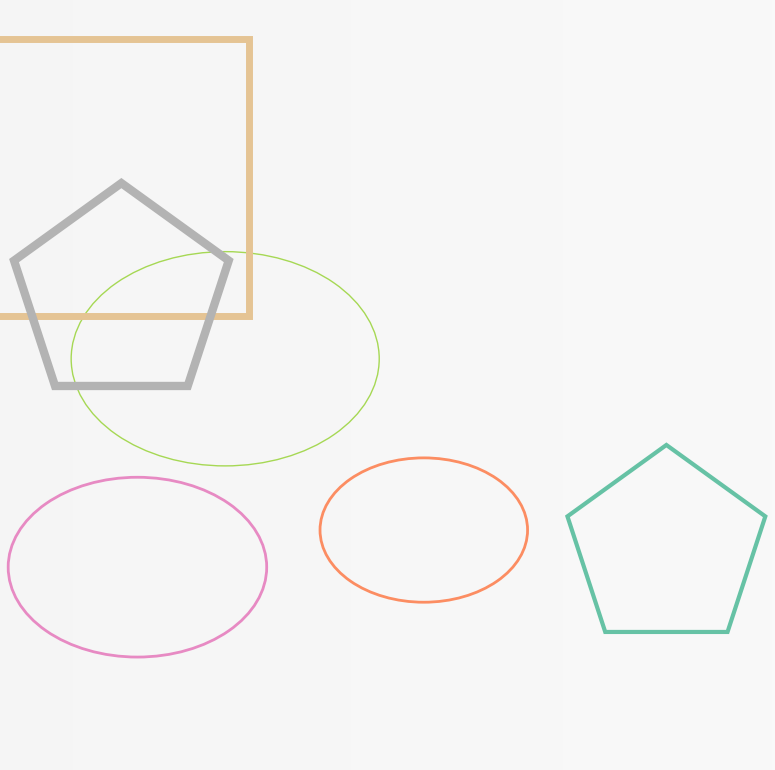[{"shape": "pentagon", "thickness": 1.5, "radius": 0.67, "center": [0.86, 0.288]}, {"shape": "oval", "thickness": 1, "radius": 0.67, "center": [0.547, 0.312]}, {"shape": "oval", "thickness": 1, "radius": 0.83, "center": [0.177, 0.263]}, {"shape": "oval", "thickness": 0.5, "radius": 0.99, "center": [0.291, 0.534]}, {"shape": "square", "thickness": 2.5, "radius": 0.9, "center": [0.142, 0.77]}, {"shape": "pentagon", "thickness": 3, "radius": 0.73, "center": [0.157, 0.617]}]